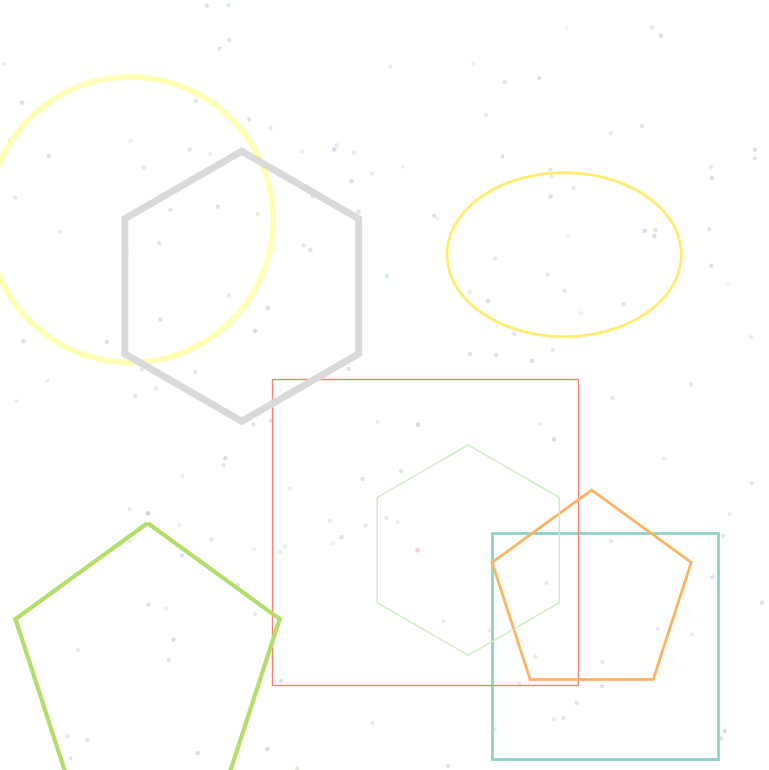[{"shape": "square", "thickness": 1, "radius": 0.73, "center": [0.786, 0.161]}, {"shape": "circle", "thickness": 2, "radius": 0.93, "center": [0.169, 0.715]}, {"shape": "square", "thickness": 0.5, "radius": 0.99, "center": [0.552, 0.309]}, {"shape": "pentagon", "thickness": 1, "radius": 0.68, "center": [0.768, 0.228]}, {"shape": "pentagon", "thickness": 1.5, "radius": 0.9, "center": [0.192, 0.14]}, {"shape": "hexagon", "thickness": 2.5, "radius": 0.88, "center": [0.314, 0.628]}, {"shape": "hexagon", "thickness": 0.5, "radius": 0.68, "center": [0.608, 0.286]}, {"shape": "oval", "thickness": 1, "radius": 0.76, "center": [0.733, 0.669]}]